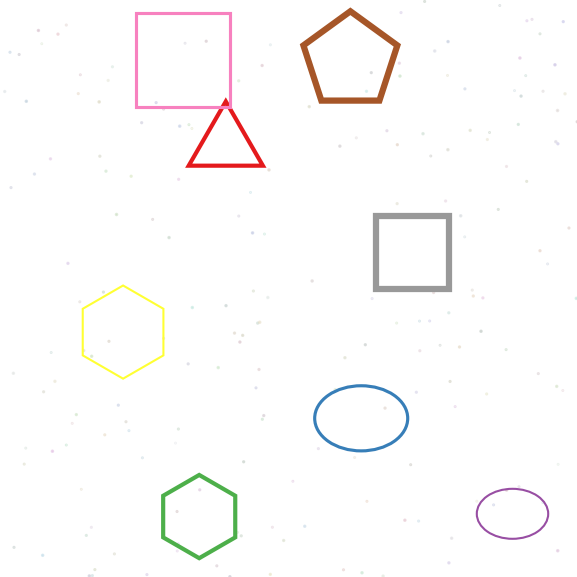[{"shape": "triangle", "thickness": 2, "radius": 0.37, "center": [0.391, 0.749]}, {"shape": "oval", "thickness": 1.5, "radius": 0.4, "center": [0.625, 0.275]}, {"shape": "hexagon", "thickness": 2, "radius": 0.36, "center": [0.345, 0.105]}, {"shape": "oval", "thickness": 1, "radius": 0.31, "center": [0.887, 0.109]}, {"shape": "hexagon", "thickness": 1, "radius": 0.4, "center": [0.213, 0.424]}, {"shape": "pentagon", "thickness": 3, "radius": 0.43, "center": [0.607, 0.894]}, {"shape": "square", "thickness": 1.5, "radius": 0.41, "center": [0.318, 0.895]}, {"shape": "square", "thickness": 3, "radius": 0.32, "center": [0.715, 0.562]}]